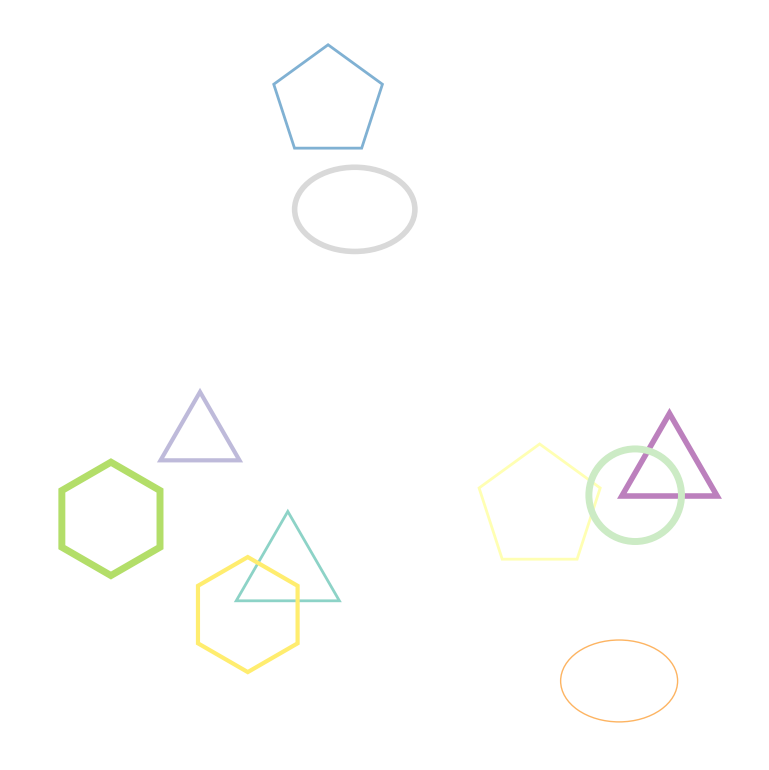[{"shape": "triangle", "thickness": 1, "radius": 0.39, "center": [0.374, 0.258]}, {"shape": "pentagon", "thickness": 1, "radius": 0.41, "center": [0.701, 0.341]}, {"shape": "triangle", "thickness": 1.5, "radius": 0.3, "center": [0.26, 0.432]}, {"shape": "pentagon", "thickness": 1, "radius": 0.37, "center": [0.426, 0.868]}, {"shape": "oval", "thickness": 0.5, "radius": 0.38, "center": [0.804, 0.116]}, {"shape": "hexagon", "thickness": 2.5, "radius": 0.37, "center": [0.144, 0.326]}, {"shape": "oval", "thickness": 2, "radius": 0.39, "center": [0.461, 0.728]}, {"shape": "triangle", "thickness": 2, "radius": 0.36, "center": [0.869, 0.392]}, {"shape": "circle", "thickness": 2.5, "radius": 0.3, "center": [0.825, 0.357]}, {"shape": "hexagon", "thickness": 1.5, "radius": 0.37, "center": [0.322, 0.202]}]